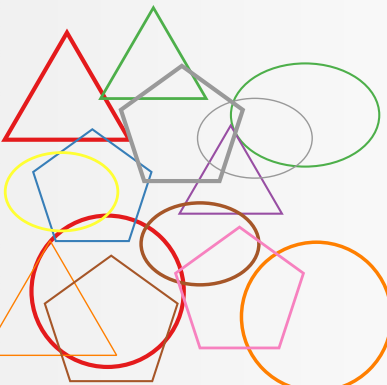[{"shape": "triangle", "thickness": 3, "radius": 0.93, "center": [0.173, 0.73]}, {"shape": "circle", "thickness": 3, "radius": 0.98, "center": [0.278, 0.243]}, {"shape": "pentagon", "thickness": 1.5, "radius": 0.8, "center": [0.238, 0.504]}, {"shape": "oval", "thickness": 1.5, "radius": 0.96, "center": [0.787, 0.701]}, {"shape": "triangle", "thickness": 2, "radius": 0.79, "center": [0.396, 0.823]}, {"shape": "triangle", "thickness": 1.5, "radius": 0.76, "center": [0.595, 0.521]}, {"shape": "triangle", "thickness": 1, "radius": 0.99, "center": [0.129, 0.176]}, {"shape": "circle", "thickness": 2.5, "radius": 0.97, "center": [0.817, 0.177]}, {"shape": "oval", "thickness": 2, "radius": 0.73, "center": [0.159, 0.502]}, {"shape": "pentagon", "thickness": 1.5, "radius": 0.9, "center": [0.287, 0.156]}, {"shape": "oval", "thickness": 2.5, "radius": 0.76, "center": [0.516, 0.367]}, {"shape": "pentagon", "thickness": 2, "radius": 0.87, "center": [0.618, 0.237]}, {"shape": "oval", "thickness": 1, "radius": 0.74, "center": [0.658, 0.641]}, {"shape": "pentagon", "thickness": 3, "radius": 0.83, "center": [0.469, 0.663]}]